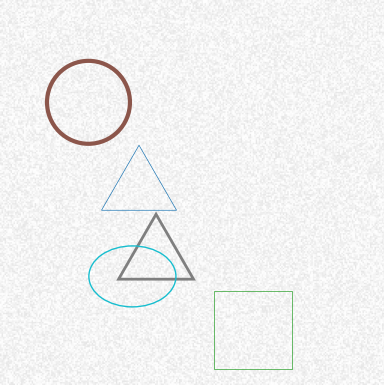[{"shape": "triangle", "thickness": 0.5, "radius": 0.56, "center": [0.361, 0.51]}, {"shape": "square", "thickness": 0.5, "radius": 0.51, "center": [0.658, 0.143]}, {"shape": "circle", "thickness": 3, "radius": 0.54, "center": [0.23, 0.734]}, {"shape": "triangle", "thickness": 2, "radius": 0.56, "center": [0.405, 0.331]}, {"shape": "oval", "thickness": 1, "radius": 0.57, "center": [0.344, 0.282]}]